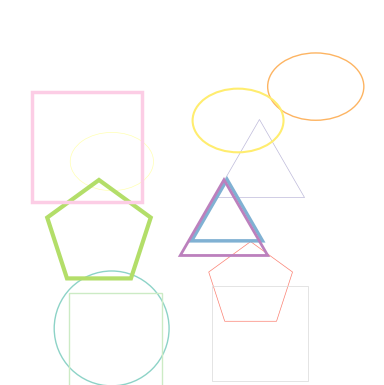[{"shape": "circle", "thickness": 1, "radius": 0.75, "center": [0.29, 0.147]}, {"shape": "oval", "thickness": 0.5, "radius": 0.54, "center": [0.291, 0.58]}, {"shape": "triangle", "thickness": 0.5, "radius": 0.68, "center": [0.674, 0.554]}, {"shape": "pentagon", "thickness": 0.5, "radius": 0.57, "center": [0.651, 0.258]}, {"shape": "triangle", "thickness": 2.5, "radius": 0.53, "center": [0.59, 0.428]}, {"shape": "oval", "thickness": 1, "radius": 0.62, "center": [0.82, 0.775]}, {"shape": "pentagon", "thickness": 3, "radius": 0.71, "center": [0.257, 0.391]}, {"shape": "square", "thickness": 2.5, "radius": 0.72, "center": [0.225, 0.619]}, {"shape": "square", "thickness": 0.5, "radius": 0.62, "center": [0.675, 0.133]}, {"shape": "triangle", "thickness": 2, "radius": 0.66, "center": [0.582, 0.402]}, {"shape": "square", "thickness": 1, "radius": 0.6, "center": [0.3, 0.118]}, {"shape": "oval", "thickness": 1.5, "radius": 0.59, "center": [0.618, 0.687]}]